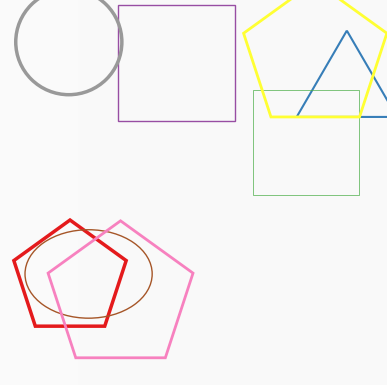[{"shape": "pentagon", "thickness": 2.5, "radius": 0.76, "center": [0.181, 0.276]}, {"shape": "triangle", "thickness": 1.5, "radius": 0.75, "center": [0.895, 0.771]}, {"shape": "square", "thickness": 0.5, "radius": 0.68, "center": [0.79, 0.63]}, {"shape": "square", "thickness": 1, "radius": 0.75, "center": [0.456, 0.837]}, {"shape": "pentagon", "thickness": 2, "radius": 0.97, "center": [0.813, 0.854]}, {"shape": "oval", "thickness": 1, "radius": 0.82, "center": [0.229, 0.288]}, {"shape": "pentagon", "thickness": 2, "radius": 0.98, "center": [0.311, 0.23]}, {"shape": "circle", "thickness": 2.5, "radius": 0.68, "center": [0.178, 0.891]}]